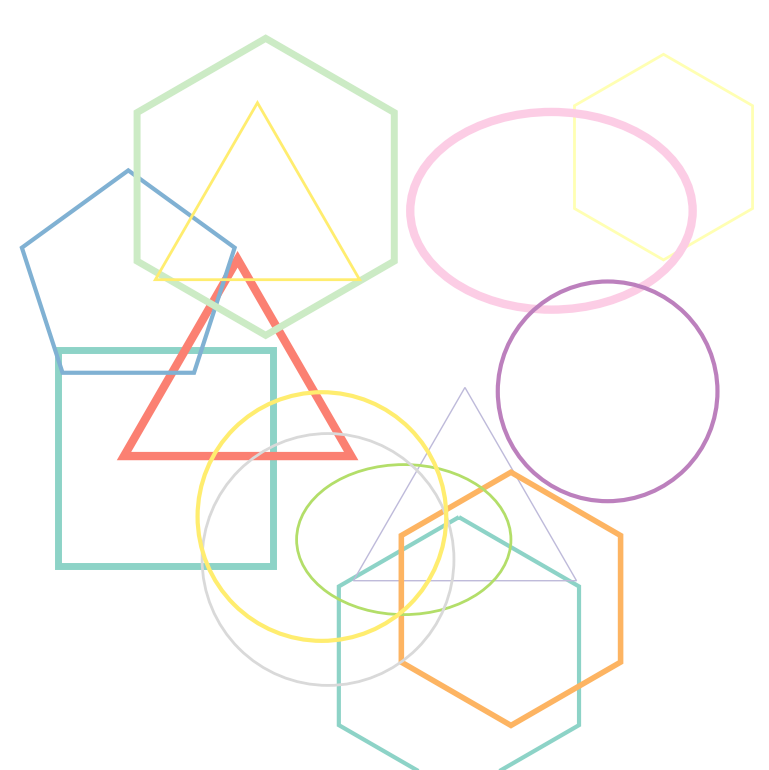[{"shape": "hexagon", "thickness": 1.5, "radius": 0.9, "center": [0.596, 0.148]}, {"shape": "square", "thickness": 2.5, "radius": 0.7, "center": [0.214, 0.405]}, {"shape": "hexagon", "thickness": 1, "radius": 0.67, "center": [0.862, 0.796]}, {"shape": "triangle", "thickness": 0.5, "radius": 0.84, "center": [0.604, 0.329]}, {"shape": "triangle", "thickness": 3, "radius": 0.85, "center": [0.309, 0.493]}, {"shape": "pentagon", "thickness": 1.5, "radius": 0.73, "center": [0.167, 0.633]}, {"shape": "hexagon", "thickness": 2, "radius": 0.82, "center": [0.664, 0.222]}, {"shape": "oval", "thickness": 1, "radius": 0.7, "center": [0.524, 0.299]}, {"shape": "oval", "thickness": 3, "radius": 0.92, "center": [0.716, 0.726]}, {"shape": "circle", "thickness": 1, "radius": 0.82, "center": [0.426, 0.273]}, {"shape": "circle", "thickness": 1.5, "radius": 0.71, "center": [0.789, 0.492]}, {"shape": "hexagon", "thickness": 2.5, "radius": 0.96, "center": [0.345, 0.757]}, {"shape": "circle", "thickness": 1.5, "radius": 0.81, "center": [0.418, 0.329]}, {"shape": "triangle", "thickness": 1, "radius": 0.77, "center": [0.334, 0.713]}]